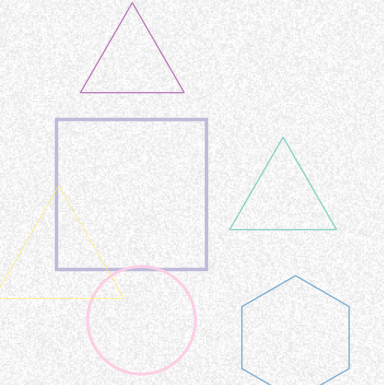[{"shape": "triangle", "thickness": 1, "radius": 0.8, "center": [0.735, 0.484]}, {"shape": "square", "thickness": 2.5, "radius": 0.97, "center": [0.341, 0.496]}, {"shape": "hexagon", "thickness": 1, "radius": 0.8, "center": [0.768, 0.123]}, {"shape": "circle", "thickness": 2, "radius": 0.7, "center": [0.367, 0.168]}, {"shape": "triangle", "thickness": 1, "radius": 0.78, "center": [0.344, 0.837]}, {"shape": "triangle", "thickness": 0.5, "radius": 0.98, "center": [0.153, 0.322]}]